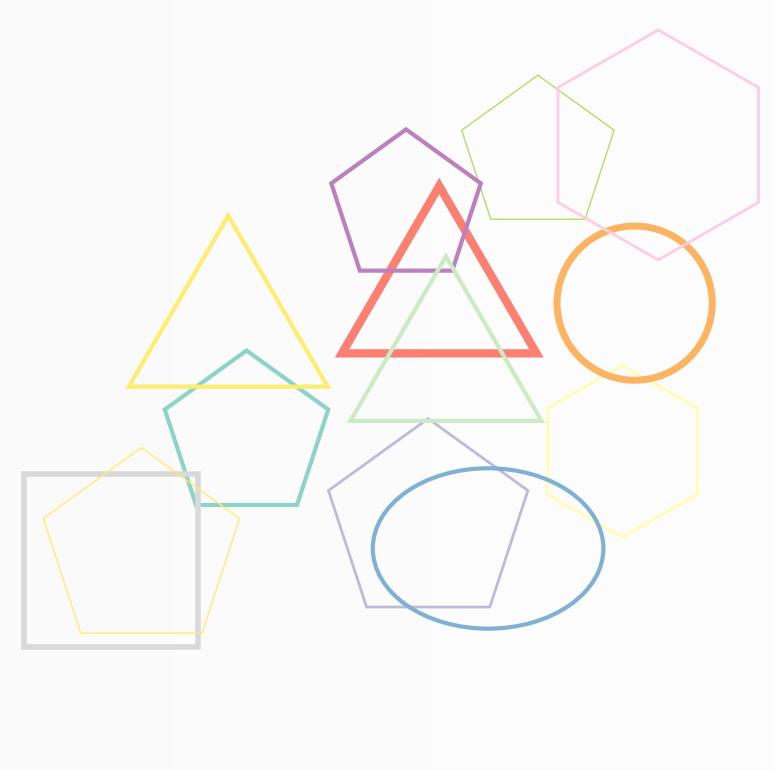[{"shape": "pentagon", "thickness": 1.5, "radius": 0.55, "center": [0.318, 0.434]}, {"shape": "hexagon", "thickness": 1, "radius": 0.56, "center": [0.803, 0.414]}, {"shape": "pentagon", "thickness": 1, "radius": 0.68, "center": [0.552, 0.321]}, {"shape": "triangle", "thickness": 3, "radius": 0.72, "center": [0.567, 0.614]}, {"shape": "oval", "thickness": 1.5, "radius": 0.74, "center": [0.63, 0.288]}, {"shape": "circle", "thickness": 2.5, "radius": 0.5, "center": [0.819, 0.606]}, {"shape": "pentagon", "thickness": 0.5, "radius": 0.52, "center": [0.694, 0.799]}, {"shape": "hexagon", "thickness": 1, "radius": 0.75, "center": [0.849, 0.812]}, {"shape": "square", "thickness": 2, "radius": 0.56, "center": [0.143, 0.272]}, {"shape": "pentagon", "thickness": 1.5, "radius": 0.51, "center": [0.524, 0.731]}, {"shape": "triangle", "thickness": 1.5, "radius": 0.71, "center": [0.575, 0.525]}, {"shape": "triangle", "thickness": 1.5, "radius": 0.74, "center": [0.294, 0.572]}, {"shape": "pentagon", "thickness": 0.5, "radius": 0.67, "center": [0.182, 0.286]}]